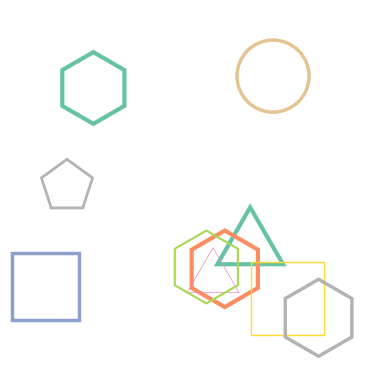[{"shape": "hexagon", "thickness": 3, "radius": 0.47, "center": [0.243, 0.771]}, {"shape": "triangle", "thickness": 3, "radius": 0.49, "center": [0.65, 0.363]}, {"shape": "hexagon", "thickness": 3, "radius": 0.5, "center": [0.584, 0.302]}, {"shape": "square", "thickness": 2.5, "radius": 0.43, "center": [0.119, 0.255]}, {"shape": "triangle", "thickness": 0.5, "radius": 0.39, "center": [0.553, 0.279]}, {"shape": "hexagon", "thickness": 1.5, "radius": 0.47, "center": [0.536, 0.307]}, {"shape": "square", "thickness": 1, "radius": 0.47, "center": [0.747, 0.224]}, {"shape": "circle", "thickness": 2.5, "radius": 0.47, "center": [0.709, 0.802]}, {"shape": "hexagon", "thickness": 2.5, "radius": 0.5, "center": [0.828, 0.175]}, {"shape": "pentagon", "thickness": 2, "radius": 0.35, "center": [0.174, 0.516]}]